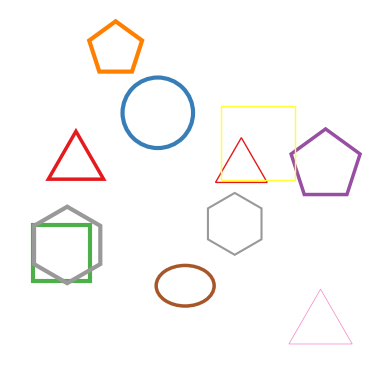[{"shape": "triangle", "thickness": 1, "radius": 0.39, "center": [0.627, 0.565]}, {"shape": "triangle", "thickness": 2.5, "radius": 0.41, "center": [0.197, 0.576]}, {"shape": "circle", "thickness": 3, "radius": 0.46, "center": [0.41, 0.707]}, {"shape": "square", "thickness": 3, "radius": 0.37, "center": [0.16, 0.342]}, {"shape": "pentagon", "thickness": 2.5, "radius": 0.47, "center": [0.846, 0.571]}, {"shape": "pentagon", "thickness": 3, "radius": 0.36, "center": [0.3, 0.872]}, {"shape": "square", "thickness": 1, "radius": 0.48, "center": [0.671, 0.628]}, {"shape": "oval", "thickness": 2.5, "radius": 0.38, "center": [0.481, 0.258]}, {"shape": "triangle", "thickness": 0.5, "radius": 0.47, "center": [0.833, 0.154]}, {"shape": "hexagon", "thickness": 1.5, "radius": 0.4, "center": [0.61, 0.419]}, {"shape": "hexagon", "thickness": 3, "radius": 0.5, "center": [0.174, 0.364]}]